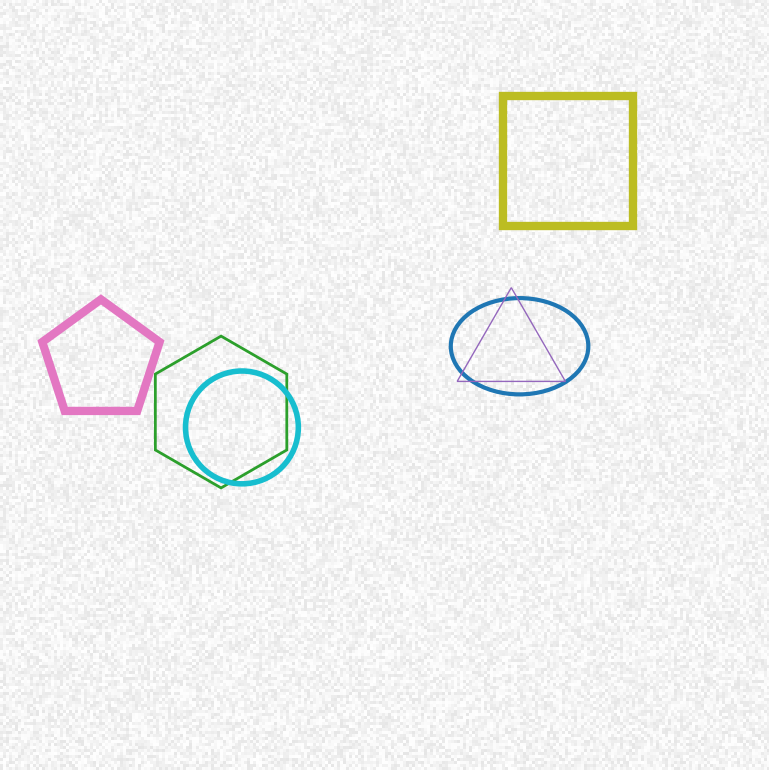[{"shape": "oval", "thickness": 1.5, "radius": 0.45, "center": [0.675, 0.55]}, {"shape": "hexagon", "thickness": 1, "radius": 0.49, "center": [0.287, 0.465]}, {"shape": "triangle", "thickness": 0.5, "radius": 0.41, "center": [0.664, 0.545]}, {"shape": "pentagon", "thickness": 3, "radius": 0.4, "center": [0.131, 0.531]}, {"shape": "square", "thickness": 3, "radius": 0.42, "center": [0.738, 0.791]}, {"shape": "circle", "thickness": 2, "radius": 0.37, "center": [0.314, 0.445]}]